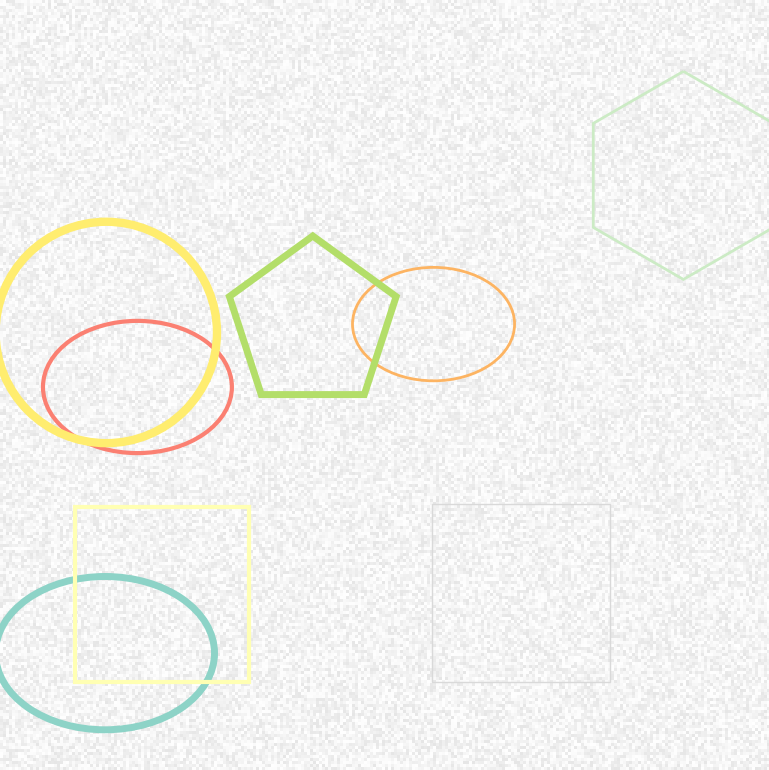[{"shape": "oval", "thickness": 2.5, "radius": 0.71, "center": [0.136, 0.152]}, {"shape": "square", "thickness": 1.5, "radius": 0.57, "center": [0.211, 0.228]}, {"shape": "oval", "thickness": 1.5, "radius": 0.61, "center": [0.178, 0.497]}, {"shape": "oval", "thickness": 1, "radius": 0.53, "center": [0.563, 0.579]}, {"shape": "pentagon", "thickness": 2.5, "radius": 0.57, "center": [0.406, 0.58]}, {"shape": "square", "thickness": 0.5, "radius": 0.58, "center": [0.676, 0.23]}, {"shape": "hexagon", "thickness": 1, "radius": 0.68, "center": [0.888, 0.772]}, {"shape": "circle", "thickness": 3, "radius": 0.72, "center": [0.138, 0.568]}]